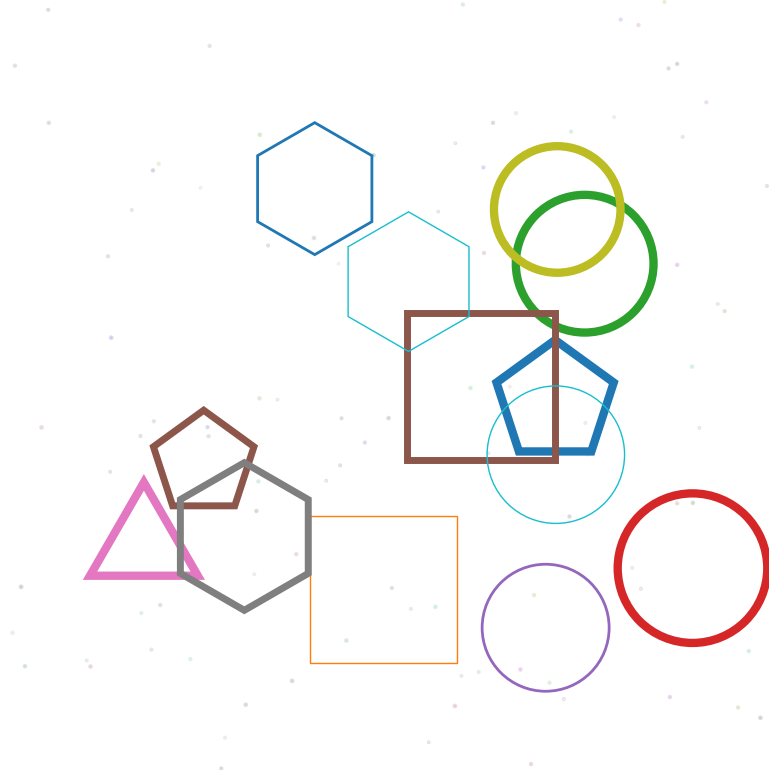[{"shape": "hexagon", "thickness": 1, "radius": 0.43, "center": [0.409, 0.755]}, {"shape": "pentagon", "thickness": 3, "radius": 0.4, "center": [0.721, 0.478]}, {"shape": "square", "thickness": 0.5, "radius": 0.48, "center": [0.498, 0.234]}, {"shape": "circle", "thickness": 3, "radius": 0.45, "center": [0.759, 0.658]}, {"shape": "circle", "thickness": 3, "radius": 0.49, "center": [0.899, 0.262]}, {"shape": "circle", "thickness": 1, "radius": 0.41, "center": [0.709, 0.185]}, {"shape": "pentagon", "thickness": 2.5, "radius": 0.34, "center": [0.265, 0.399]}, {"shape": "square", "thickness": 2.5, "radius": 0.48, "center": [0.625, 0.498]}, {"shape": "triangle", "thickness": 3, "radius": 0.4, "center": [0.187, 0.293]}, {"shape": "hexagon", "thickness": 2.5, "radius": 0.48, "center": [0.317, 0.303]}, {"shape": "circle", "thickness": 3, "radius": 0.41, "center": [0.724, 0.728]}, {"shape": "hexagon", "thickness": 0.5, "radius": 0.45, "center": [0.531, 0.634]}, {"shape": "circle", "thickness": 0.5, "radius": 0.45, "center": [0.722, 0.409]}]